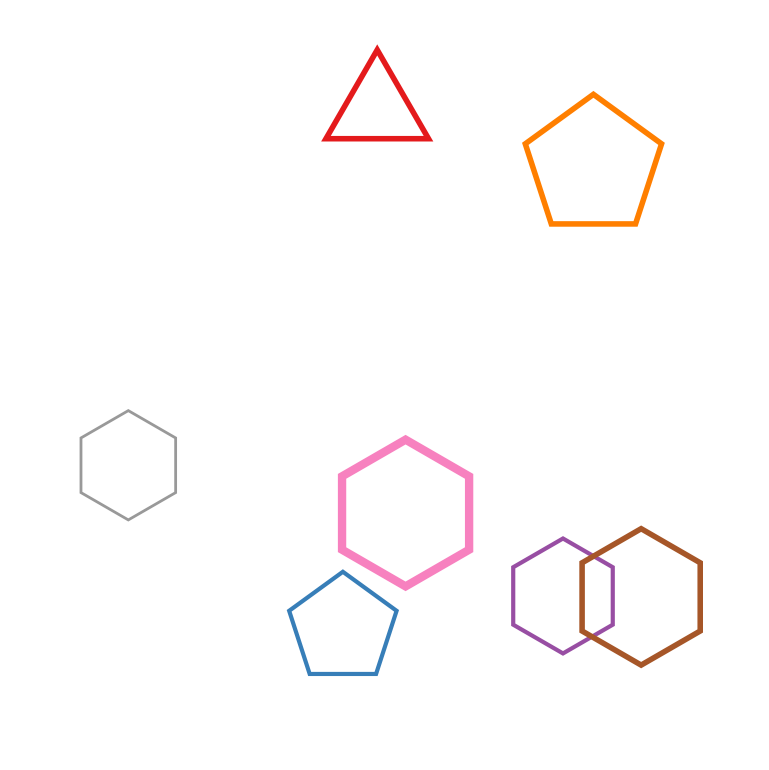[{"shape": "triangle", "thickness": 2, "radius": 0.38, "center": [0.49, 0.858]}, {"shape": "pentagon", "thickness": 1.5, "radius": 0.37, "center": [0.445, 0.184]}, {"shape": "hexagon", "thickness": 1.5, "radius": 0.37, "center": [0.731, 0.226]}, {"shape": "pentagon", "thickness": 2, "radius": 0.47, "center": [0.771, 0.784]}, {"shape": "hexagon", "thickness": 2, "radius": 0.44, "center": [0.833, 0.225]}, {"shape": "hexagon", "thickness": 3, "radius": 0.48, "center": [0.527, 0.334]}, {"shape": "hexagon", "thickness": 1, "radius": 0.35, "center": [0.167, 0.396]}]